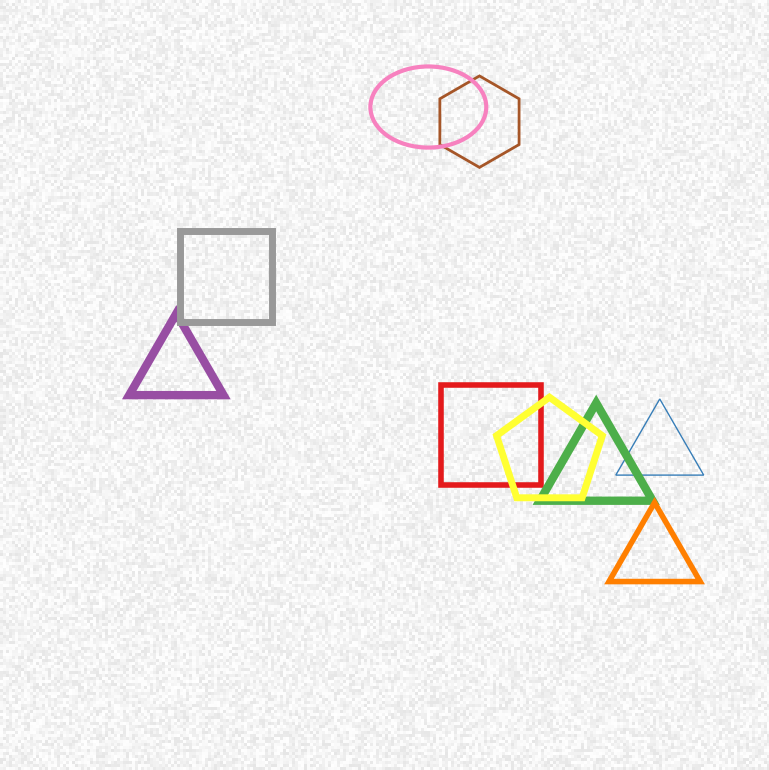[{"shape": "square", "thickness": 2, "radius": 0.33, "center": [0.638, 0.435]}, {"shape": "triangle", "thickness": 0.5, "radius": 0.33, "center": [0.857, 0.416]}, {"shape": "triangle", "thickness": 3, "radius": 0.42, "center": [0.774, 0.392]}, {"shape": "triangle", "thickness": 3, "radius": 0.35, "center": [0.229, 0.522]}, {"shape": "triangle", "thickness": 2, "radius": 0.34, "center": [0.85, 0.279]}, {"shape": "pentagon", "thickness": 2.5, "radius": 0.36, "center": [0.714, 0.412]}, {"shape": "hexagon", "thickness": 1, "radius": 0.3, "center": [0.623, 0.842]}, {"shape": "oval", "thickness": 1.5, "radius": 0.38, "center": [0.556, 0.861]}, {"shape": "square", "thickness": 2.5, "radius": 0.3, "center": [0.294, 0.641]}]